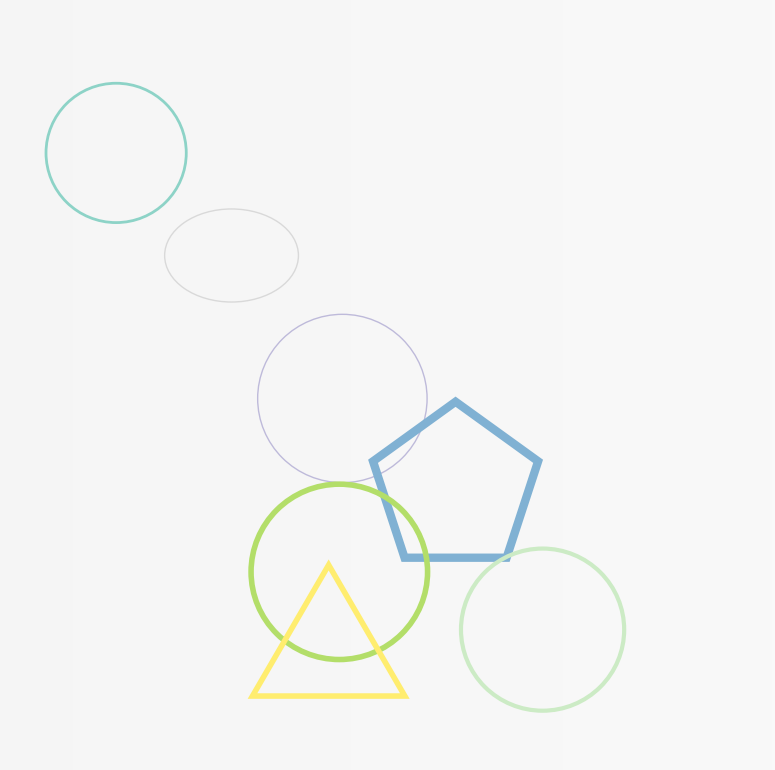[{"shape": "circle", "thickness": 1, "radius": 0.45, "center": [0.15, 0.801]}, {"shape": "circle", "thickness": 0.5, "radius": 0.55, "center": [0.442, 0.482]}, {"shape": "pentagon", "thickness": 3, "radius": 0.56, "center": [0.588, 0.366]}, {"shape": "circle", "thickness": 2, "radius": 0.57, "center": [0.438, 0.257]}, {"shape": "oval", "thickness": 0.5, "radius": 0.43, "center": [0.299, 0.668]}, {"shape": "circle", "thickness": 1.5, "radius": 0.53, "center": [0.7, 0.182]}, {"shape": "triangle", "thickness": 2, "radius": 0.57, "center": [0.424, 0.153]}]